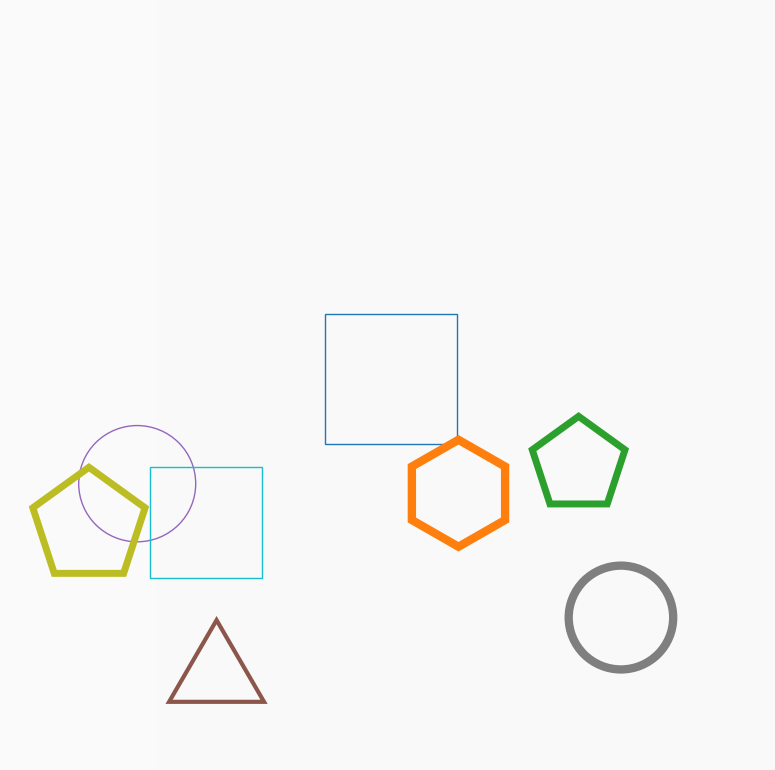[{"shape": "square", "thickness": 0.5, "radius": 0.42, "center": [0.505, 0.508]}, {"shape": "hexagon", "thickness": 3, "radius": 0.35, "center": [0.592, 0.359]}, {"shape": "pentagon", "thickness": 2.5, "radius": 0.31, "center": [0.747, 0.396]}, {"shape": "circle", "thickness": 0.5, "radius": 0.38, "center": [0.177, 0.372]}, {"shape": "triangle", "thickness": 1.5, "radius": 0.35, "center": [0.279, 0.124]}, {"shape": "circle", "thickness": 3, "radius": 0.34, "center": [0.801, 0.198]}, {"shape": "pentagon", "thickness": 2.5, "radius": 0.38, "center": [0.115, 0.317]}, {"shape": "square", "thickness": 0.5, "radius": 0.36, "center": [0.266, 0.322]}]